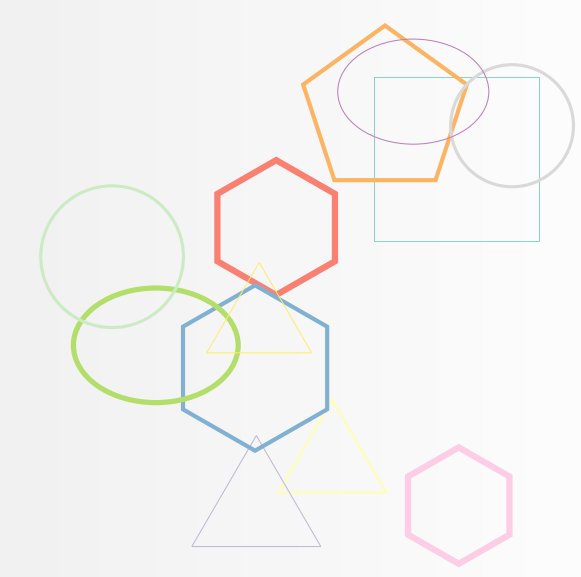[{"shape": "square", "thickness": 0.5, "radius": 0.71, "center": [0.786, 0.723]}, {"shape": "triangle", "thickness": 1, "radius": 0.54, "center": [0.572, 0.2]}, {"shape": "triangle", "thickness": 0.5, "radius": 0.64, "center": [0.441, 0.117]}, {"shape": "hexagon", "thickness": 3, "radius": 0.58, "center": [0.475, 0.605]}, {"shape": "hexagon", "thickness": 2, "radius": 0.72, "center": [0.439, 0.362]}, {"shape": "pentagon", "thickness": 2, "radius": 0.74, "center": [0.662, 0.807]}, {"shape": "oval", "thickness": 2.5, "radius": 0.71, "center": [0.268, 0.401]}, {"shape": "hexagon", "thickness": 3, "radius": 0.5, "center": [0.789, 0.124]}, {"shape": "circle", "thickness": 1.5, "radius": 0.53, "center": [0.881, 0.781]}, {"shape": "oval", "thickness": 0.5, "radius": 0.65, "center": [0.711, 0.84]}, {"shape": "circle", "thickness": 1.5, "radius": 0.61, "center": [0.193, 0.555]}, {"shape": "triangle", "thickness": 0.5, "radius": 0.52, "center": [0.446, 0.44]}]